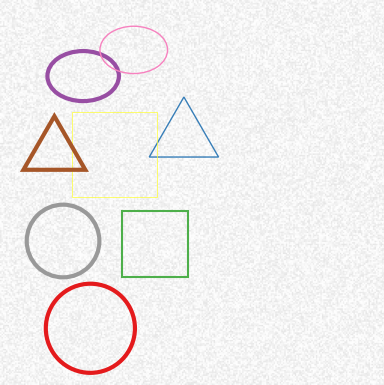[{"shape": "circle", "thickness": 3, "radius": 0.58, "center": [0.235, 0.147]}, {"shape": "triangle", "thickness": 1, "radius": 0.52, "center": [0.478, 0.644]}, {"shape": "square", "thickness": 1.5, "radius": 0.43, "center": [0.403, 0.367]}, {"shape": "oval", "thickness": 3, "radius": 0.46, "center": [0.216, 0.802]}, {"shape": "square", "thickness": 0.5, "radius": 0.55, "center": [0.296, 0.598]}, {"shape": "triangle", "thickness": 3, "radius": 0.46, "center": [0.141, 0.605]}, {"shape": "oval", "thickness": 1, "radius": 0.44, "center": [0.347, 0.87]}, {"shape": "circle", "thickness": 3, "radius": 0.47, "center": [0.164, 0.374]}]